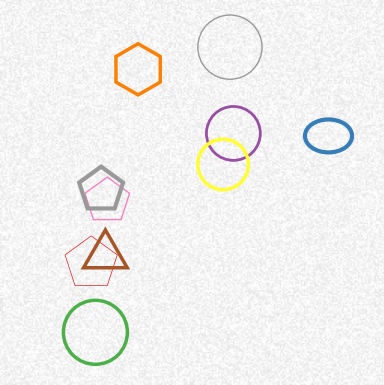[{"shape": "pentagon", "thickness": 0.5, "radius": 0.36, "center": [0.237, 0.316]}, {"shape": "oval", "thickness": 3, "radius": 0.31, "center": [0.853, 0.647]}, {"shape": "circle", "thickness": 2.5, "radius": 0.42, "center": [0.248, 0.137]}, {"shape": "circle", "thickness": 2, "radius": 0.35, "center": [0.606, 0.653]}, {"shape": "hexagon", "thickness": 2.5, "radius": 0.33, "center": [0.359, 0.82]}, {"shape": "circle", "thickness": 2.5, "radius": 0.33, "center": [0.579, 0.573]}, {"shape": "triangle", "thickness": 2.5, "radius": 0.33, "center": [0.274, 0.337]}, {"shape": "pentagon", "thickness": 1, "radius": 0.31, "center": [0.279, 0.479]}, {"shape": "circle", "thickness": 1, "radius": 0.42, "center": [0.597, 0.878]}, {"shape": "pentagon", "thickness": 3, "radius": 0.3, "center": [0.263, 0.507]}]